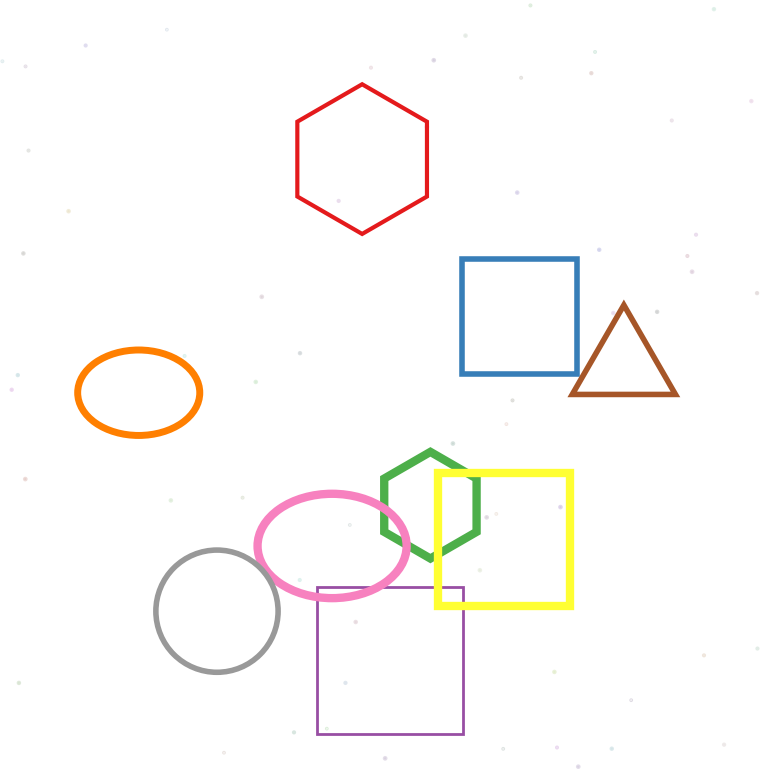[{"shape": "hexagon", "thickness": 1.5, "radius": 0.49, "center": [0.47, 0.793]}, {"shape": "square", "thickness": 2, "radius": 0.37, "center": [0.674, 0.589]}, {"shape": "hexagon", "thickness": 3, "radius": 0.35, "center": [0.559, 0.344]}, {"shape": "square", "thickness": 1, "radius": 0.48, "center": [0.507, 0.142]}, {"shape": "oval", "thickness": 2.5, "radius": 0.4, "center": [0.18, 0.49]}, {"shape": "square", "thickness": 3, "radius": 0.43, "center": [0.654, 0.299]}, {"shape": "triangle", "thickness": 2, "radius": 0.39, "center": [0.81, 0.526]}, {"shape": "oval", "thickness": 3, "radius": 0.48, "center": [0.431, 0.291]}, {"shape": "circle", "thickness": 2, "radius": 0.4, "center": [0.282, 0.206]}]